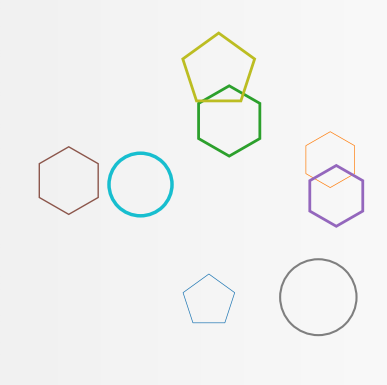[{"shape": "pentagon", "thickness": 0.5, "radius": 0.35, "center": [0.539, 0.218]}, {"shape": "hexagon", "thickness": 0.5, "radius": 0.36, "center": [0.852, 0.585]}, {"shape": "hexagon", "thickness": 2, "radius": 0.46, "center": [0.592, 0.686]}, {"shape": "hexagon", "thickness": 2, "radius": 0.39, "center": [0.868, 0.491]}, {"shape": "hexagon", "thickness": 1, "radius": 0.44, "center": [0.177, 0.531]}, {"shape": "circle", "thickness": 1.5, "radius": 0.49, "center": [0.821, 0.228]}, {"shape": "pentagon", "thickness": 2, "radius": 0.49, "center": [0.564, 0.817]}, {"shape": "circle", "thickness": 2.5, "radius": 0.41, "center": [0.363, 0.521]}]